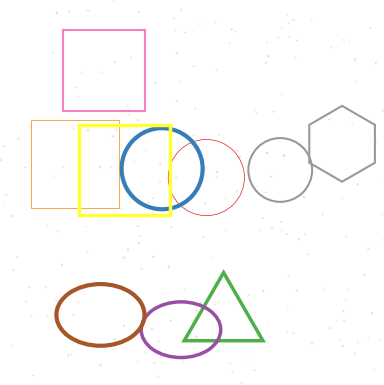[{"shape": "circle", "thickness": 0.5, "radius": 0.49, "center": [0.536, 0.539]}, {"shape": "circle", "thickness": 3, "radius": 0.53, "center": [0.421, 0.562]}, {"shape": "triangle", "thickness": 2.5, "radius": 0.59, "center": [0.581, 0.174]}, {"shape": "oval", "thickness": 2.5, "radius": 0.52, "center": [0.47, 0.144]}, {"shape": "square", "thickness": 0.5, "radius": 0.57, "center": [0.195, 0.574]}, {"shape": "square", "thickness": 2.5, "radius": 0.59, "center": [0.324, 0.558]}, {"shape": "oval", "thickness": 3, "radius": 0.57, "center": [0.261, 0.182]}, {"shape": "square", "thickness": 1.5, "radius": 0.53, "center": [0.271, 0.817]}, {"shape": "hexagon", "thickness": 1.5, "radius": 0.49, "center": [0.889, 0.627]}, {"shape": "circle", "thickness": 1.5, "radius": 0.41, "center": [0.728, 0.559]}]